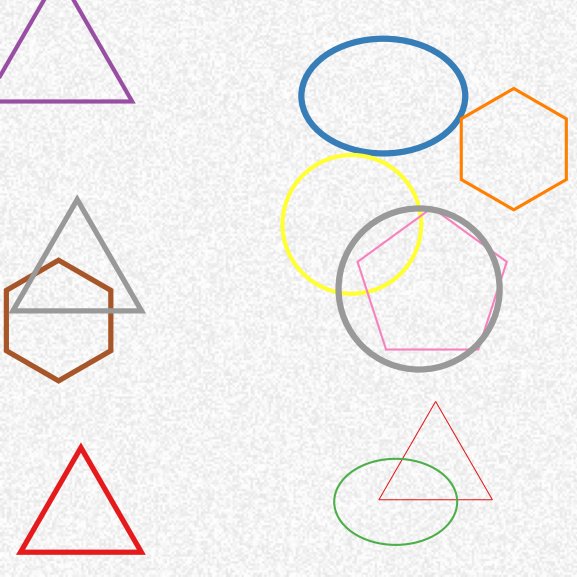[{"shape": "triangle", "thickness": 2.5, "radius": 0.6, "center": [0.14, 0.103]}, {"shape": "triangle", "thickness": 0.5, "radius": 0.57, "center": [0.754, 0.19]}, {"shape": "oval", "thickness": 3, "radius": 0.71, "center": [0.664, 0.833]}, {"shape": "oval", "thickness": 1, "radius": 0.53, "center": [0.685, 0.13]}, {"shape": "triangle", "thickness": 2, "radius": 0.73, "center": [0.102, 0.897]}, {"shape": "hexagon", "thickness": 1.5, "radius": 0.53, "center": [0.89, 0.741]}, {"shape": "circle", "thickness": 2, "radius": 0.6, "center": [0.609, 0.611]}, {"shape": "hexagon", "thickness": 2.5, "radius": 0.52, "center": [0.101, 0.444]}, {"shape": "pentagon", "thickness": 1, "radius": 0.68, "center": [0.748, 0.504]}, {"shape": "circle", "thickness": 3, "radius": 0.7, "center": [0.726, 0.499]}, {"shape": "triangle", "thickness": 2.5, "radius": 0.64, "center": [0.134, 0.525]}]